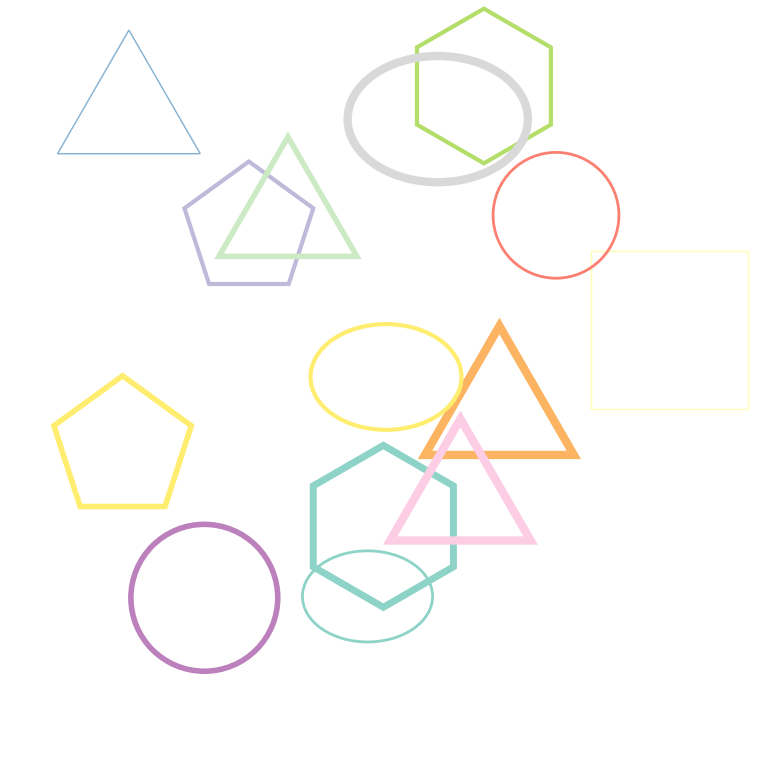[{"shape": "hexagon", "thickness": 2.5, "radius": 0.53, "center": [0.498, 0.316]}, {"shape": "oval", "thickness": 1, "radius": 0.42, "center": [0.477, 0.225]}, {"shape": "square", "thickness": 0.5, "radius": 0.51, "center": [0.869, 0.572]}, {"shape": "pentagon", "thickness": 1.5, "radius": 0.44, "center": [0.323, 0.702]}, {"shape": "circle", "thickness": 1, "radius": 0.41, "center": [0.722, 0.72]}, {"shape": "triangle", "thickness": 0.5, "radius": 0.54, "center": [0.167, 0.854]}, {"shape": "triangle", "thickness": 3, "radius": 0.56, "center": [0.649, 0.465]}, {"shape": "hexagon", "thickness": 1.5, "radius": 0.5, "center": [0.628, 0.888]}, {"shape": "triangle", "thickness": 3, "radius": 0.53, "center": [0.598, 0.351]}, {"shape": "oval", "thickness": 3, "radius": 0.59, "center": [0.569, 0.845]}, {"shape": "circle", "thickness": 2, "radius": 0.48, "center": [0.265, 0.224]}, {"shape": "triangle", "thickness": 2, "radius": 0.52, "center": [0.374, 0.719]}, {"shape": "pentagon", "thickness": 2, "radius": 0.47, "center": [0.159, 0.418]}, {"shape": "oval", "thickness": 1.5, "radius": 0.49, "center": [0.501, 0.51]}]